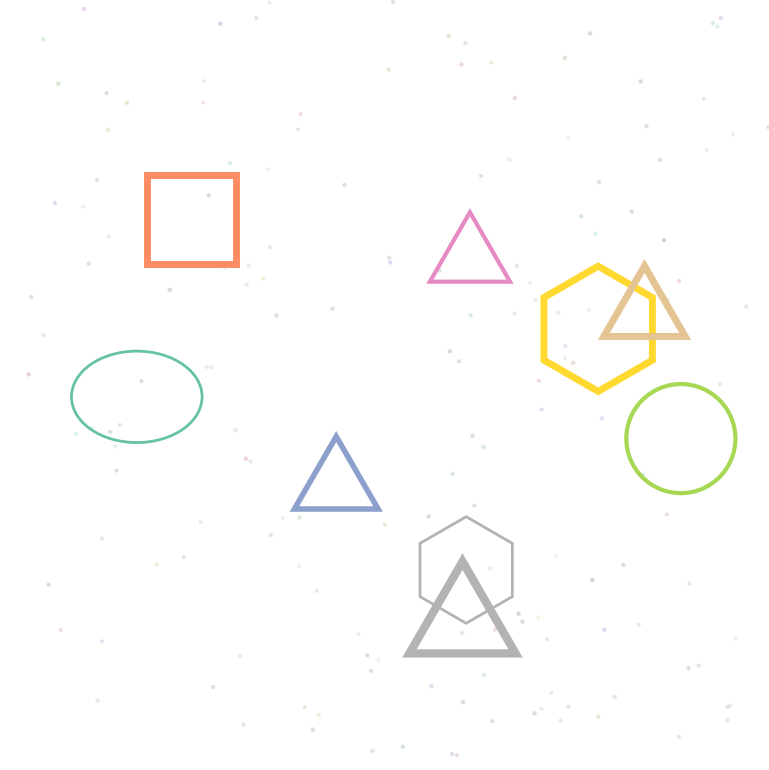[{"shape": "oval", "thickness": 1, "radius": 0.42, "center": [0.178, 0.485]}, {"shape": "square", "thickness": 2.5, "radius": 0.29, "center": [0.248, 0.715]}, {"shape": "triangle", "thickness": 2, "radius": 0.31, "center": [0.437, 0.37]}, {"shape": "triangle", "thickness": 1.5, "radius": 0.3, "center": [0.61, 0.664]}, {"shape": "circle", "thickness": 1.5, "radius": 0.35, "center": [0.884, 0.43]}, {"shape": "hexagon", "thickness": 2.5, "radius": 0.41, "center": [0.777, 0.573]}, {"shape": "triangle", "thickness": 2.5, "radius": 0.3, "center": [0.837, 0.594]}, {"shape": "hexagon", "thickness": 1, "radius": 0.35, "center": [0.605, 0.26]}, {"shape": "triangle", "thickness": 3, "radius": 0.4, "center": [0.601, 0.191]}]